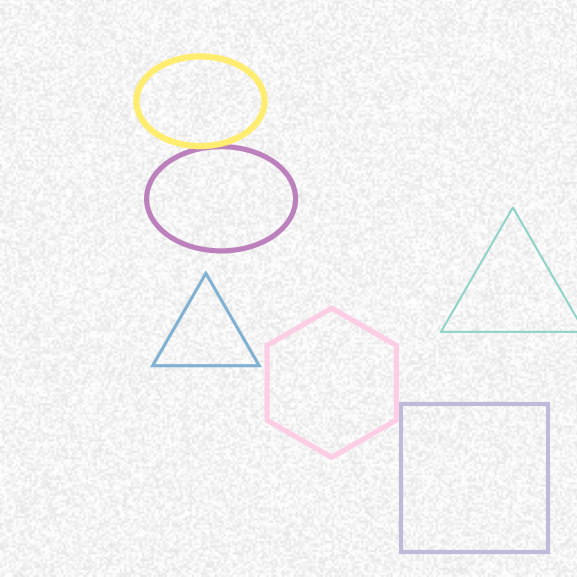[{"shape": "triangle", "thickness": 1, "radius": 0.72, "center": [0.888, 0.496]}, {"shape": "square", "thickness": 2, "radius": 0.64, "center": [0.822, 0.171]}, {"shape": "triangle", "thickness": 1.5, "radius": 0.53, "center": [0.357, 0.419]}, {"shape": "hexagon", "thickness": 2.5, "radius": 0.65, "center": [0.574, 0.336]}, {"shape": "oval", "thickness": 2.5, "radius": 0.64, "center": [0.383, 0.655]}, {"shape": "oval", "thickness": 3, "radius": 0.55, "center": [0.347, 0.824]}]